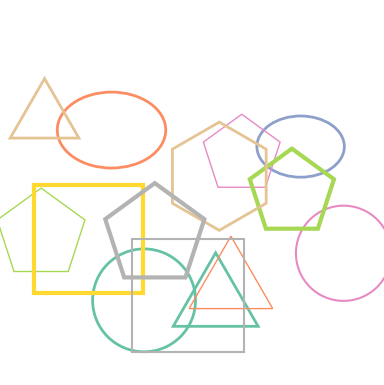[{"shape": "circle", "thickness": 2, "radius": 0.67, "center": [0.374, 0.22]}, {"shape": "triangle", "thickness": 2, "radius": 0.64, "center": [0.56, 0.216]}, {"shape": "triangle", "thickness": 1, "radius": 0.63, "center": [0.6, 0.261]}, {"shape": "oval", "thickness": 2, "radius": 0.7, "center": [0.29, 0.662]}, {"shape": "oval", "thickness": 2, "radius": 0.57, "center": [0.781, 0.619]}, {"shape": "pentagon", "thickness": 1, "radius": 0.52, "center": [0.628, 0.598]}, {"shape": "circle", "thickness": 1.5, "radius": 0.62, "center": [0.892, 0.342]}, {"shape": "pentagon", "thickness": 1, "radius": 0.6, "center": [0.107, 0.392]}, {"shape": "pentagon", "thickness": 3, "radius": 0.57, "center": [0.758, 0.499]}, {"shape": "square", "thickness": 3, "radius": 0.71, "center": [0.23, 0.379]}, {"shape": "triangle", "thickness": 2, "radius": 0.52, "center": [0.116, 0.693]}, {"shape": "hexagon", "thickness": 2, "radius": 0.7, "center": [0.57, 0.542]}, {"shape": "pentagon", "thickness": 3, "radius": 0.68, "center": [0.402, 0.389]}, {"shape": "square", "thickness": 1.5, "radius": 0.73, "center": [0.488, 0.232]}]